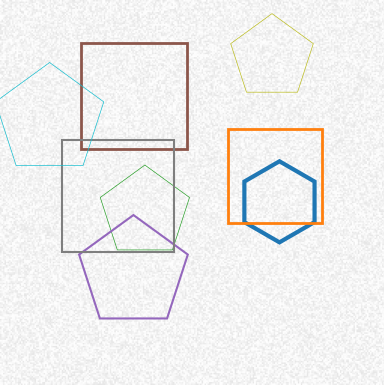[{"shape": "hexagon", "thickness": 3, "radius": 0.53, "center": [0.726, 0.476]}, {"shape": "square", "thickness": 2, "radius": 0.61, "center": [0.714, 0.542]}, {"shape": "pentagon", "thickness": 0.5, "radius": 0.61, "center": [0.376, 0.449]}, {"shape": "pentagon", "thickness": 1.5, "radius": 0.74, "center": [0.347, 0.293]}, {"shape": "square", "thickness": 2, "radius": 0.69, "center": [0.349, 0.751]}, {"shape": "square", "thickness": 1.5, "radius": 0.73, "center": [0.306, 0.49]}, {"shape": "pentagon", "thickness": 0.5, "radius": 0.56, "center": [0.707, 0.852]}, {"shape": "pentagon", "thickness": 0.5, "radius": 0.74, "center": [0.129, 0.69]}]